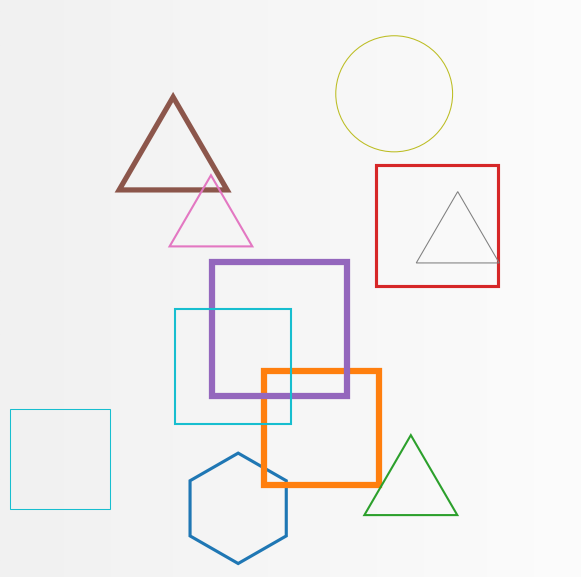[{"shape": "hexagon", "thickness": 1.5, "radius": 0.48, "center": [0.41, 0.119]}, {"shape": "square", "thickness": 3, "radius": 0.5, "center": [0.553, 0.258]}, {"shape": "triangle", "thickness": 1, "radius": 0.46, "center": [0.707, 0.153]}, {"shape": "square", "thickness": 1.5, "radius": 0.52, "center": [0.752, 0.609]}, {"shape": "square", "thickness": 3, "radius": 0.58, "center": [0.481, 0.429]}, {"shape": "triangle", "thickness": 2.5, "radius": 0.54, "center": [0.298, 0.724]}, {"shape": "triangle", "thickness": 1, "radius": 0.41, "center": [0.363, 0.614]}, {"shape": "triangle", "thickness": 0.5, "radius": 0.41, "center": [0.787, 0.585]}, {"shape": "circle", "thickness": 0.5, "radius": 0.5, "center": [0.678, 0.837]}, {"shape": "square", "thickness": 0.5, "radius": 0.43, "center": [0.103, 0.204]}, {"shape": "square", "thickness": 1, "radius": 0.5, "center": [0.4, 0.365]}]